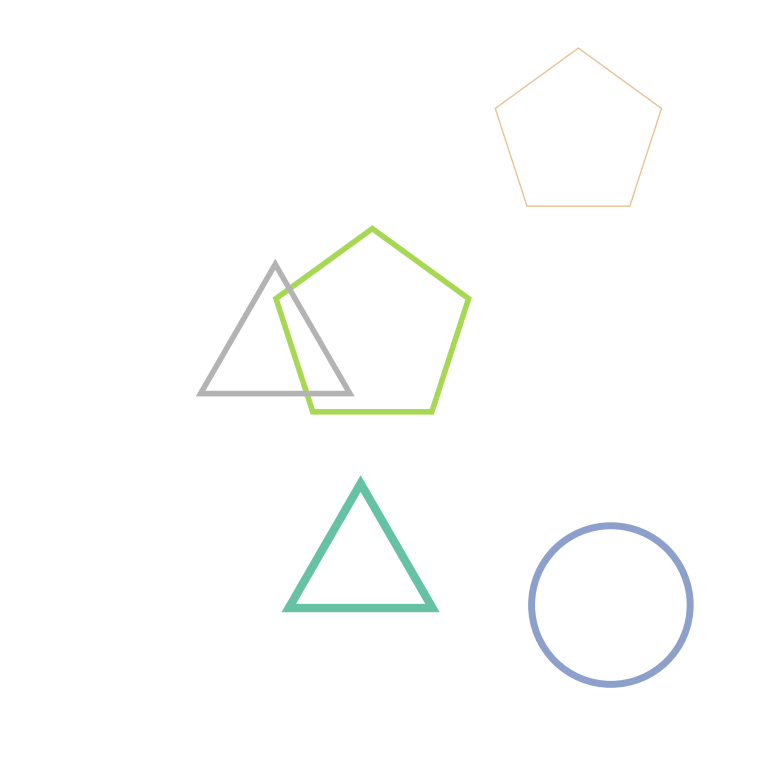[{"shape": "triangle", "thickness": 3, "radius": 0.54, "center": [0.468, 0.264]}, {"shape": "circle", "thickness": 2.5, "radius": 0.51, "center": [0.793, 0.214]}, {"shape": "pentagon", "thickness": 2, "radius": 0.66, "center": [0.483, 0.572]}, {"shape": "pentagon", "thickness": 0.5, "radius": 0.57, "center": [0.751, 0.824]}, {"shape": "triangle", "thickness": 2, "radius": 0.56, "center": [0.357, 0.545]}]